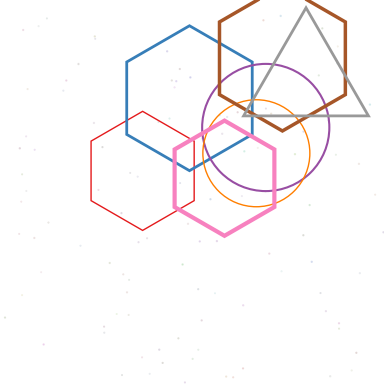[{"shape": "hexagon", "thickness": 1, "radius": 0.77, "center": [0.37, 0.556]}, {"shape": "hexagon", "thickness": 2, "radius": 0.94, "center": [0.492, 0.745]}, {"shape": "circle", "thickness": 1.5, "radius": 0.83, "center": [0.69, 0.669]}, {"shape": "circle", "thickness": 1, "radius": 0.69, "center": [0.666, 0.602]}, {"shape": "hexagon", "thickness": 2.5, "radius": 0.94, "center": [0.734, 0.849]}, {"shape": "hexagon", "thickness": 3, "radius": 0.75, "center": [0.583, 0.537]}, {"shape": "triangle", "thickness": 2, "radius": 0.94, "center": [0.795, 0.793]}]